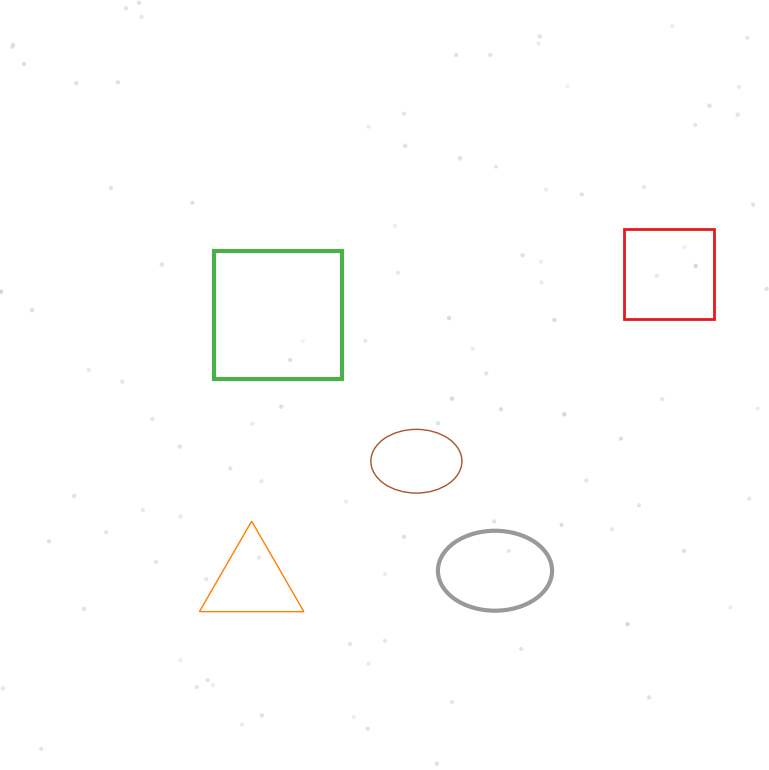[{"shape": "square", "thickness": 1, "radius": 0.29, "center": [0.869, 0.644]}, {"shape": "square", "thickness": 1.5, "radius": 0.42, "center": [0.361, 0.591]}, {"shape": "triangle", "thickness": 0.5, "radius": 0.39, "center": [0.327, 0.245]}, {"shape": "oval", "thickness": 0.5, "radius": 0.3, "center": [0.541, 0.401]}, {"shape": "oval", "thickness": 1.5, "radius": 0.37, "center": [0.643, 0.259]}]